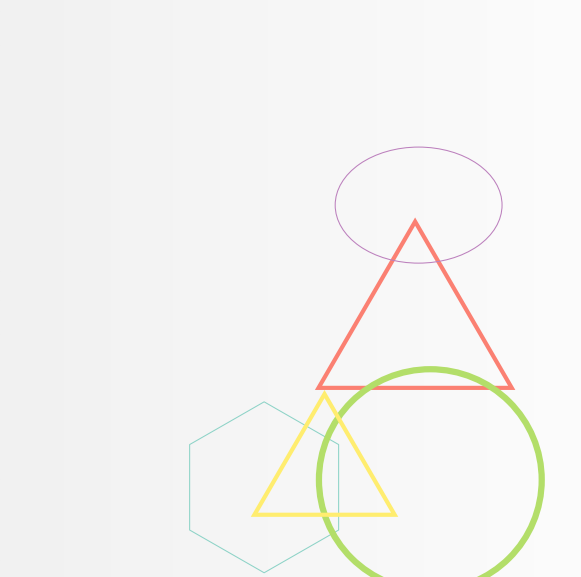[{"shape": "hexagon", "thickness": 0.5, "radius": 0.74, "center": [0.454, 0.155]}, {"shape": "triangle", "thickness": 2, "radius": 0.96, "center": [0.714, 0.423]}, {"shape": "circle", "thickness": 3, "radius": 0.96, "center": [0.74, 0.168]}, {"shape": "oval", "thickness": 0.5, "radius": 0.72, "center": [0.72, 0.644]}, {"shape": "triangle", "thickness": 2, "radius": 0.7, "center": [0.558, 0.177]}]